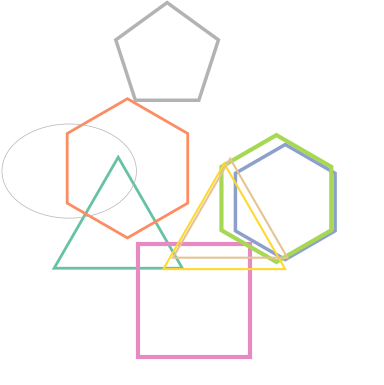[{"shape": "triangle", "thickness": 2, "radius": 0.96, "center": [0.307, 0.399]}, {"shape": "hexagon", "thickness": 2, "radius": 0.9, "center": [0.331, 0.563]}, {"shape": "hexagon", "thickness": 2.5, "radius": 0.75, "center": [0.741, 0.475]}, {"shape": "square", "thickness": 3, "radius": 0.73, "center": [0.504, 0.219]}, {"shape": "hexagon", "thickness": 3, "radius": 0.82, "center": [0.718, 0.484]}, {"shape": "triangle", "thickness": 1.5, "radius": 0.91, "center": [0.582, 0.392]}, {"shape": "triangle", "thickness": 1.5, "radius": 0.86, "center": [0.598, 0.416]}, {"shape": "pentagon", "thickness": 2.5, "radius": 0.7, "center": [0.434, 0.853]}, {"shape": "oval", "thickness": 0.5, "radius": 0.87, "center": [0.18, 0.556]}]